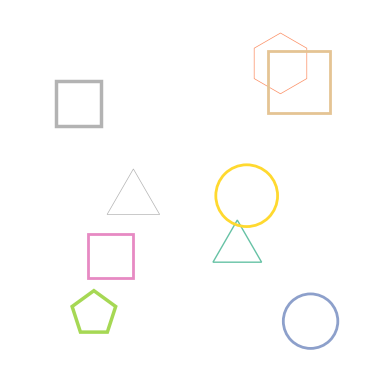[{"shape": "triangle", "thickness": 1, "radius": 0.36, "center": [0.616, 0.355]}, {"shape": "hexagon", "thickness": 0.5, "radius": 0.39, "center": [0.729, 0.835]}, {"shape": "circle", "thickness": 2, "radius": 0.35, "center": [0.807, 0.166]}, {"shape": "square", "thickness": 2, "radius": 0.29, "center": [0.287, 0.335]}, {"shape": "pentagon", "thickness": 2.5, "radius": 0.3, "center": [0.244, 0.186]}, {"shape": "circle", "thickness": 2, "radius": 0.4, "center": [0.641, 0.492]}, {"shape": "square", "thickness": 2, "radius": 0.4, "center": [0.778, 0.787]}, {"shape": "triangle", "thickness": 0.5, "radius": 0.39, "center": [0.346, 0.482]}, {"shape": "square", "thickness": 2.5, "radius": 0.29, "center": [0.203, 0.73]}]